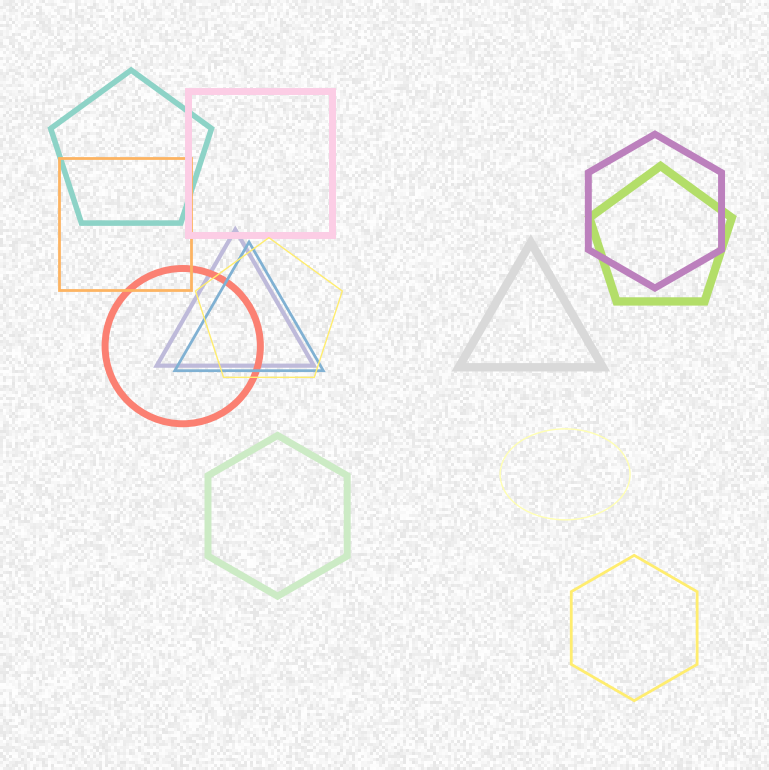[{"shape": "pentagon", "thickness": 2, "radius": 0.55, "center": [0.17, 0.799]}, {"shape": "oval", "thickness": 0.5, "radius": 0.42, "center": [0.734, 0.384]}, {"shape": "triangle", "thickness": 1.5, "radius": 0.59, "center": [0.306, 0.584]}, {"shape": "circle", "thickness": 2.5, "radius": 0.5, "center": [0.237, 0.55]}, {"shape": "triangle", "thickness": 1, "radius": 0.56, "center": [0.323, 0.574]}, {"shape": "square", "thickness": 1, "radius": 0.43, "center": [0.162, 0.709]}, {"shape": "pentagon", "thickness": 3, "radius": 0.49, "center": [0.858, 0.687]}, {"shape": "square", "thickness": 2.5, "radius": 0.47, "center": [0.338, 0.788]}, {"shape": "triangle", "thickness": 3, "radius": 0.54, "center": [0.689, 0.577]}, {"shape": "hexagon", "thickness": 2.5, "radius": 0.5, "center": [0.851, 0.726]}, {"shape": "hexagon", "thickness": 2.5, "radius": 0.52, "center": [0.361, 0.33]}, {"shape": "hexagon", "thickness": 1, "radius": 0.47, "center": [0.824, 0.184]}, {"shape": "pentagon", "thickness": 0.5, "radius": 0.5, "center": [0.349, 0.591]}]